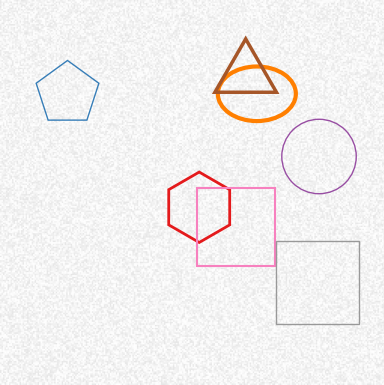[{"shape": "hexagon", "thickness": 2, "radius": 0.46, "center": [0.517, 0.462]}, {"shape": "pentagon", "thickness": 1, "radius": 0.43, "center": [0.175, 0.757]}, {"shape": "circle", "thickness": 1, "radius": 0.48, "center": [0.829, 0.594]}, {"shape": "oval", "thickness": 3, "radius": 0.51, "center": [0.667, 0.756]}, {"shape": "triangle", "thickness": 2.5, "radius": 0.46, "center": [0.638, 0.807]}, {"shape": "square", "thickness": 1.5, "radius": 0.51, "center": [0.613, 0.41]}, {"shape": "square", "thickness": 1, "radius": 0.54, "center": [0.825, 0.267]}]